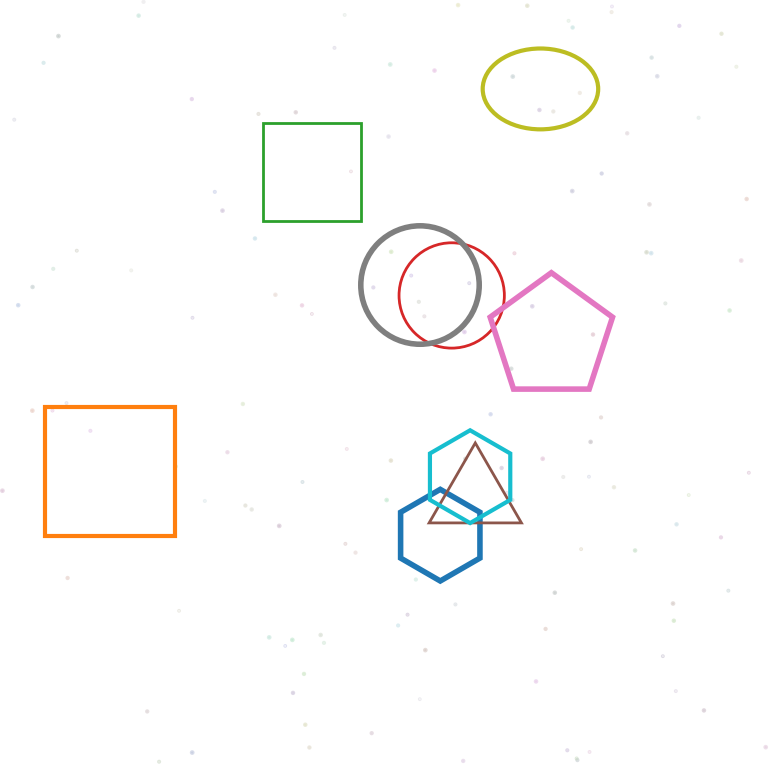[{"shape": "hexagon", "thickness": 2, "radius": 0.3, "center": [0.572, 0.305]}, {"shape": "square", "thickness": 1.5, "radius": 0.42, "center": [0.143, 0.388]}, {"shape": "square", "thickness": 1, "radius": 0.32, "center": [0.405, 0.777]}, {"shape": "circle", "thickness": 1, "radius": 0.34, "center": [0.587, 0.616]}, {"shape": "triangle", "thickness": 1, "radius": 0.35, "center": [0.617, 0.356]}, {"shape": "pentagon", "thickness": 2, "radius": 0.42, "center": [0.716, 0.562]}, {"shape": "circle", "thickness": 2, "radius": 0.38, "center": [0.545, 0.63]}, {"shape": "oval", "thickness": 1.5, "radius": 0.37, "center": [0.702, 0.885]}, {"shape": "hexagon", "thickness": 1.5, "radius": 0.3, "center": [0.611, 0.381]}]